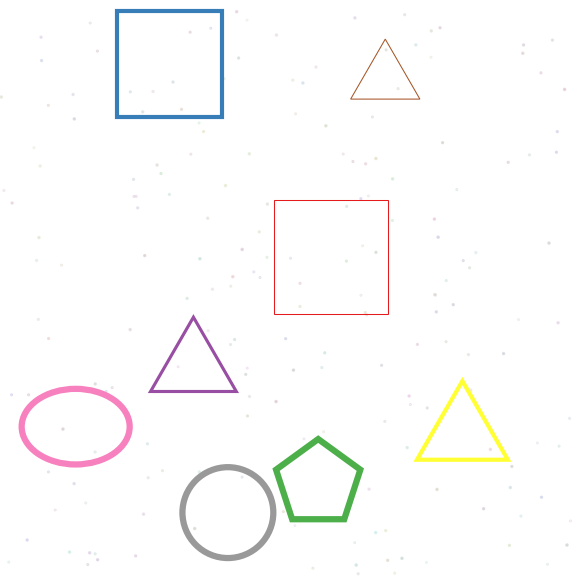[{"shape": "square", "thickness": 0.5, "radius": 0.49, "center": [0.574, 0.554]}, {"shape": "square", "thickness": 2, "radius": 0.46, "center": [0.294, 0.889]}, {"shape": "pentagon", "thickness": 3, "radius": 0.38, "center": [0.551, 0.162]}, {"shape": "triangle", "thickness": 1.5, "radius": 0.43, "center": [0.335, 0.364]}, {"shape": "triangle", "thickness": 2, "radius": 0.45, "center": [0.801, 0.248]}, {"shape": "triangle", "thickness": 0.5, "radius": 0.35, "center": [0.667, 0.862]}, {"shape": "oval", "thickness": 3, "radius": 0.47, "center": [0.131, 0.26]}, {"shape": "circle", "thickness": 3, "radius": 0.39, "center": [0.395, 0.111]}]